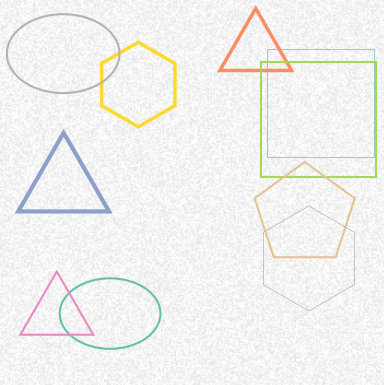[{"shape": "square", "thickness": 0.5, "radius": 0.7, "center": [0.832, 0.733]}, {"shape": "oval", "thickness": 1.5, "radius": 0.65, "center": [0.286, 0.186]}, {"shape": "triangle", "thickness": 2.5, "radius": 0.54, "center": [0.664, 0.871]}, {"shape": "triangle", "thickness": 3, "radius": 0.68, "center": [0.165, 0.519]}, {"shape": "triangle", "thickness": 1.5, "radius": 0.55, "center": [0.148, 0.185]}, {"shape": "square", "thickness": 1.5, "radius": 0.75, "center": [0.827, 0.689]}, {"shape": "hexagon", "thickness": 2.5, "radius": 0.55, "center": [0.359, 0.78]}, {"shape": "pentagon", "thickness": 1.5, "radius": 0.68, "center": [0.791, 0.443]}, {"shape": "oval", "thickness": 1.5, "radius": 0.73, "center": [0.164, 0.861]}, {"shape": "hexagon", "thickness": 0.5, "radius": 0.68, "center": [0.802, 0.329]}]